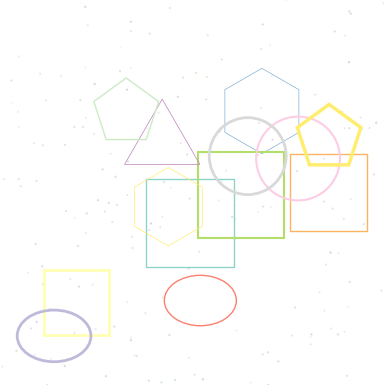[{"shape": "square", "thickness": 1, "radius": 0.57, "center": [0.493, 0.42]}, {"shape": "square", "thickness": 2, "radius": 0.42, "center": [0.199, 0.215]}, {"shape": "oval", "thickness": 2, "radius": 0.48, "center": [0.14, 0.127]}, {"shape": "oval", "thickness": 1, "radius": 0.47, "center": [0.52, 0.219]}, {"shape": "hexagon", "thickness": 0.5, "radius": 0.55, "center": [0.68, 0.712]}, {"shape": "square", "thickness": 1, "radius": 0.5, "center": [0.853, 0.499]}, {"shape": "square", "thickness": 1.5, "radius": 0.56, "center": [0.627, 0.494]}, {"shape": "circle", "thickness": 1.5, "radius": 0.54, "center": [0.774, 0.588]}, {"shape": "circle", "thickness": 2, "radius": 0.5, "center": [0.643, 0.595]}, {"shape": "triangle", "thickness": 0.5, "radius": 0.57, "center": [0.421, 0.629]}, {"shape": "pentagon", "thickness": 1, "radius": 0.44, "center": [0.328, 0.709]}, {"shape": "pentagon", "thickness": 2.5, "radius": 0.43, "center": [0.855, 0.642]}, {"shape": "hexagon", "thickness": 0.5, "radius": 0.51, "center": [0.437, 0.463]}]